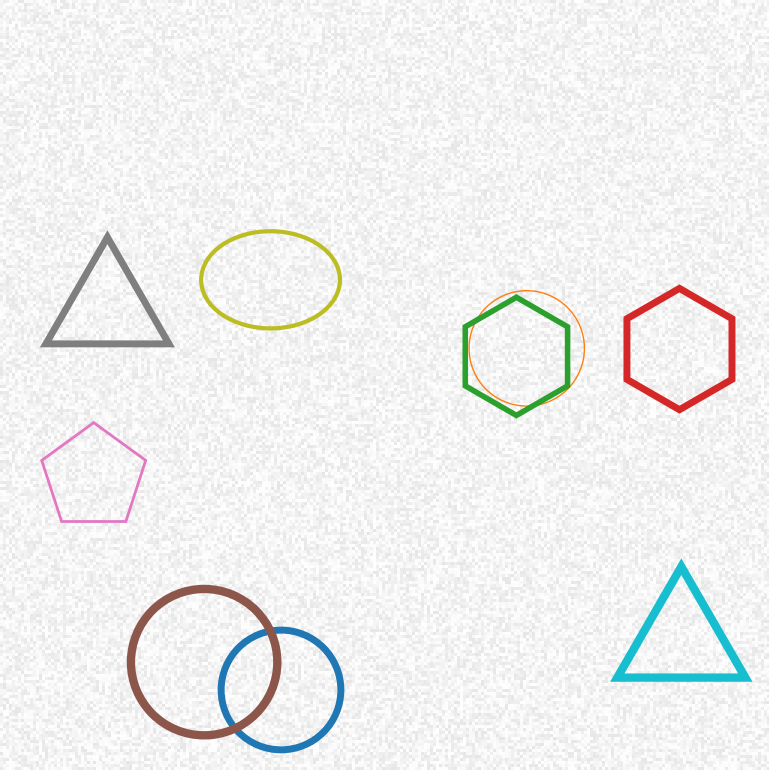[{"shape": "circle", "thickness": 2.5, "radius": 0.39, "center": [0.365, 0.104]}, {"shape": "circle", "thickness": 0.5, "radius": 0.37, "center": [0.684, 0.548]}, {"shape": "hexagon", "thickness": 2, "radius": 0.38, "center": [0.671, 0.537]}, {"shape": "hexagon", "thickness": 2.5, "radius": 0.39, "center": [0.882, 0.547]}, {"shape": "circle", "thickness": 3, "radius": 0.48, "center": [0.265, 0.14]}, {"shape": "pentagon", "thickness": 1, "radius": 0.35, "center": [0.122, 0.38]}, {"shape": "triangle", "thickness": 2.5, "radius": 0.46, "center": [0.14, 0.6]}, {"shape": "oval", "thickness": 1.5, "radius": 0.45, "center": [0.351, 0.637]}, {"shape": "triangle", "thickness": 3, "radius": 0.48, "center": [0.885, 0.168]}]